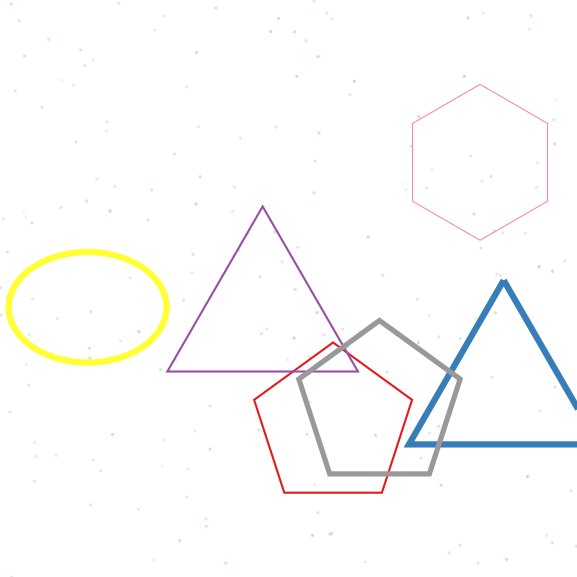[{"shape": "pentagon", "thickness": 1, "radius": 0.72, "center": [0.577, 0.262]}, {"shape": "triangle", "thickness": 3, "radius": 0.95, "center": [0.872, 0.324]}, {"shape": "triangle", "thickness": 1, "radius": 0.95, "center": [0.455, 0.451]}, {"shape": "oval", "thickness": 3, "radius": 0.68, "center": [0.152, 0.467]}, {"shape": "hexagon", "thickness": 0.5, "radius": 0.67, "center": [0.831, 0.718]}, {"shape": "pentagon", "thickness": 2.5, "radius": 0.73, "center": [0.657, 0.297]}]